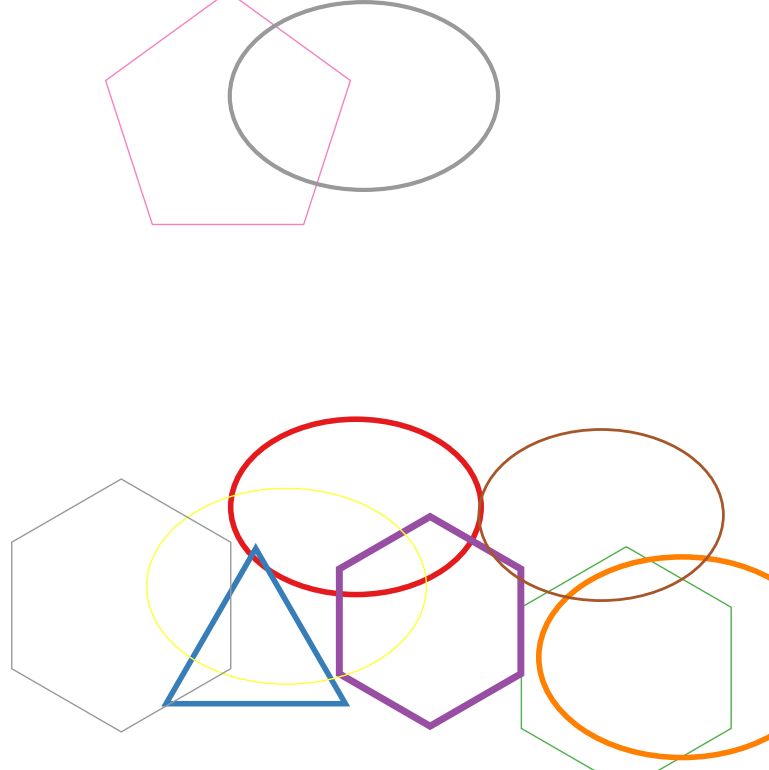[{"shape": "oval", "thickness": 2, "radius": 0.81, "center": [0.462, 0.342]}, {"shape": "triangle", "thickness": 2, "radius": 0.67, "center": [0.332, 0.153]}, {"shape": "hexagon", "thickness": 0.5, "radius": 0.79, "center": [0.813, 0.133]}, {"shape": "hexagon", "thickness": 2.5, "radius": 0.68, "center": [0.559, 0.193]}, {"shape": "oval", "thickness": 2, "radius": 0.93, "center": [0.886, 0.146]}, {"shape": "oval", "thickness": 0.5, "radius": 0.91, "center": [0.372, 0.239]}, {"shape": "oval", "thickness": 1, "radius": 0.79, "center": [0.781, 0.331]}, {"shape": "pentagon", "thickness": 0.5, "radius": 0.84, "center": [0.296, 0.844]}, {"shape": "oval", "thickness": 1.5, "radius": 0.87, "center": [0.473, 0.875]}, {"shape": "hexagon", "thickness": 0.5, "radius": 0.82, "center": [0.157, 0.214]}]